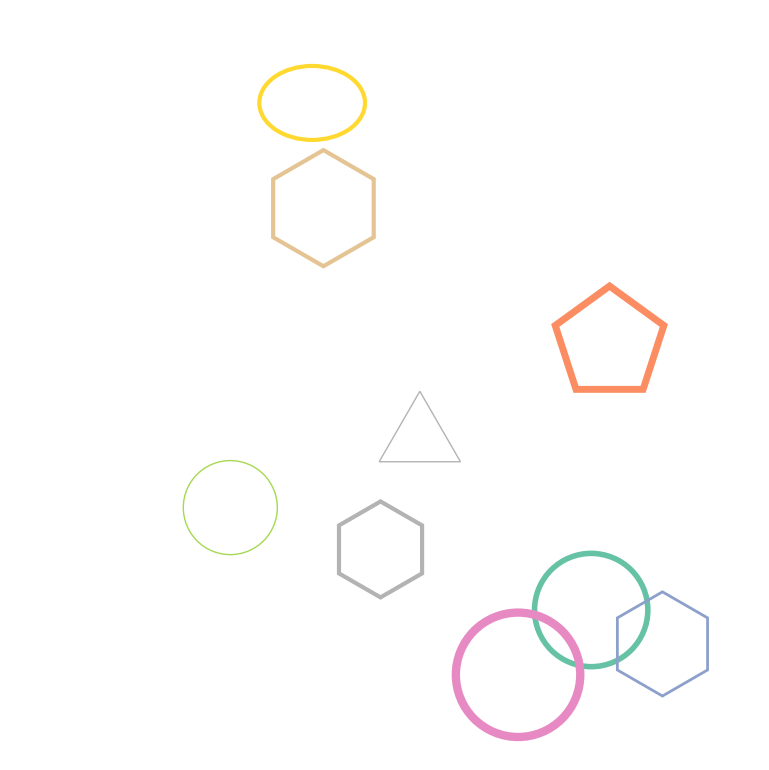[{"shape": "circle", "thickness": 2, "radius": 0.37, "center": [0.768, 0.208]}, {"shape": "pentagon", "thickness": 2.5, "radius": 0.37, "center": [0.792, 0.554]}, {"shape": "hexagon", "thickness": 1, "radius": 0.34, "center": [0.86, 0.164]}, {"shape": "circle", "thickness": 3, "radius": 0.4, "center": [0.673, 0.124]}, {"shape": "circle", "thickness": 0.5, "radius": 0.31, "center": [0.299, 0.341]}, {"shape": "oval", "thickness": 1.5, "radius": 0.34, "center": [0.405, 0.866]}, {"shape": "hexagon", "thickness": 1.5, "radius": 0.38, "center": [0.42, 0.73]}, {"shape": "triangle", "thickness": 0.5, "radius": 0.3, "center": [0.545, 0.431]}, {"shape": "hexagon", "thickness": 1.5, "radius": 0.31, "center": [0.494, 0.286]}]